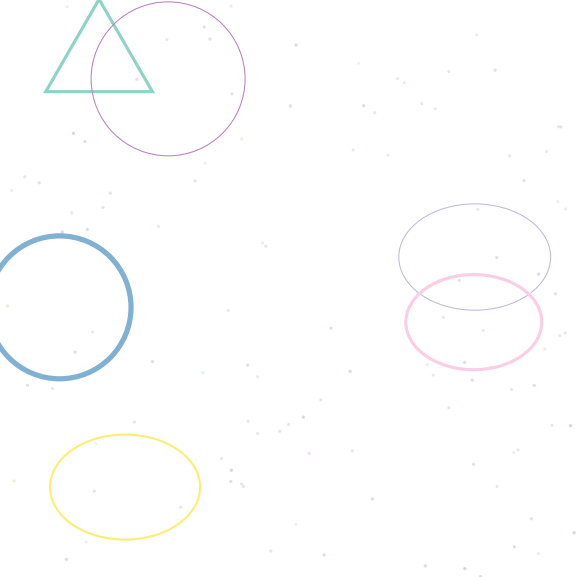[{"shape": "triangle", "thickness": 1.5, "radius": 0.53, "center": [0.172, 0.894]}, {"shape": "oval", "thickness": 0.5, "radius": 0.66, "center": [0.822, 0.554]}, {"shape": "circle", "thickness": 2.5, "radius": 0.62, "center": [0.103, 0.467]}, {"shape": "oval", "thickness": 1.5, "radius": 0.59, "center": [0.82, 0.441]}, {"shape": "circle", "thickness": 0.5, "radius": 0.67, "center": [0.291, 0.863]}, {"shape": "oval", "thickness": 1, "radius": 0.65, "center": [0.217, 0.156]}]